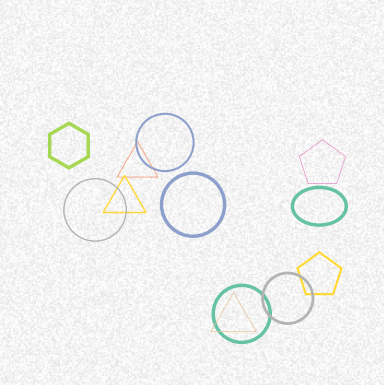[{"shape": "oval", "thickness": 2.5, "radius": 0.35, "center": [0.829, 0.464]}, {"shape": "circle", "thickness": 2.5, "radius": 0.37, "center": [0.628, 0.185]}, {"shape": "triangle", "thickness": 0.5, "radius": 0.31, "center": [0.357, 0.571]}, {"shape": "circle", "thickness": 2.5, "radius": 0.41, "center": [0.501, 0.468]}, {"shape": "circle", "thickness": 1.5, "radius": 0.37, "center": [0.428, 0.63]}, {"shape": "pentagon", "thickness": 0.5, "radius": 0.32, "center": [0.837, 0.574]}, {"shape": "hexagon", "thickness": 2.5, "radius": 0.29, "center": [0.179, 0.622]}, {"shape": "triangle", "thickness": 1, "radius": 0.32, "center": [0.324, 0.48]}, {"shape": "pentagon", "thickness": 1.5, "radius": 0.3, "center": [0.83, 0.285]}, {"shape": "triangle", "thickness": 0.5, "radius": 0.34, "center": [0.607, 0.173]}, {"shape": "circle", "thickness": 2, "radius": 0.33, "center": [0.747, 0.225]}, {"shape": "circle", "thickness": 1, "radius": 0.41, "center": [0.247, 0.455]}]